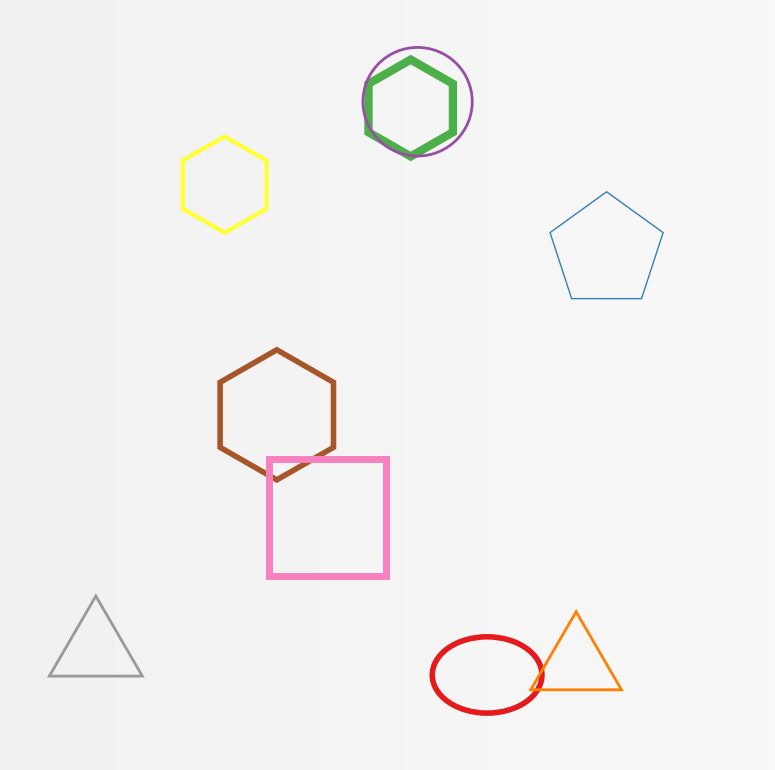[{"shape": "oval", "thickness": 2, "radius": 0.35, "center": [0.629, 0.123]}, {"shape": "pentagon", "thickness": 0.5, "radius": 0.38, "center": [0.783, 0.674]}, {"shape": "hexagon", "thickness": 3, "radius": 0.31, "center": [0.53, 0.86]}, {"shape": "circle", "thickness": 1, "radius": 0.35, "center": [0.539, 0.868]}, {"shape": "triangle", "thickness": 1, "radius": 0.34, "center": [0.743, 0.138]}, {"shape": "hexagon", "thickness": 1.5, "radius": 0.31, "center": [0.29, 0.76]}, {"shape": "hexagon", "thickness": 2, "radius": 0.42, "center": [0.357, 0.461]}, {"shape": "square", "thickness": 2.5, "radius": 0.38, "center": [0.423, 0.328]}, {"shape": "triangle", "thickness": 1, "radius": 0.35, "center": [0.124, 0.157]}]